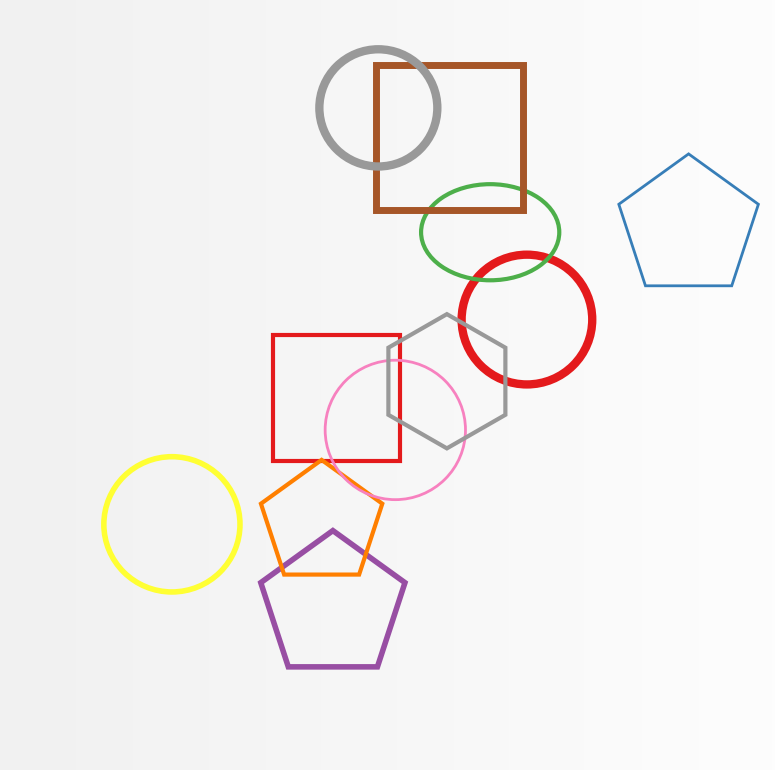[{"shape": "circle", "thickness": 3, "radius": 0.42, "center": [0.68, 0.585]}, {"shape": "square", "thickness": 1.5, "radius": 0.41, "center": [0.434, 0.484]}, {"shape": "pentagon", "thickness": 1, "radius": 0.47, "center": [0.889, 0.705]}, {"shape": "oval", "thickness": 1.5, "radius": 0.45, "center": [0.632, 0.698]}, {"shape": "pentagon", "thickness": 2, "radius": 0.49, "center": [0.43, 0.213]}, {"shape": "pentagon", "thickness": 1.5, "radius": 0.41, "center": [0.415, 0.32]}, {"shape": "circle", "thickness": 2, "radius": 0.44, "center": [0.222, 0.319]}, {"shape": "square", "thickness": 2.5, "radius": 0.47, "center": [0.58, 0.821]}, {"shape": "circle", "thickness": 1, "radius": 0.45, "center": [0.51, 0.442]}, {"shape": "hexagon", "thickness": 1.5, "radius": 0.44, "center": [0.577, 0.505]}, {"shape": "circle", "thickness": 3, "radius": 0.38, "center": [0.488, 0.86]}]